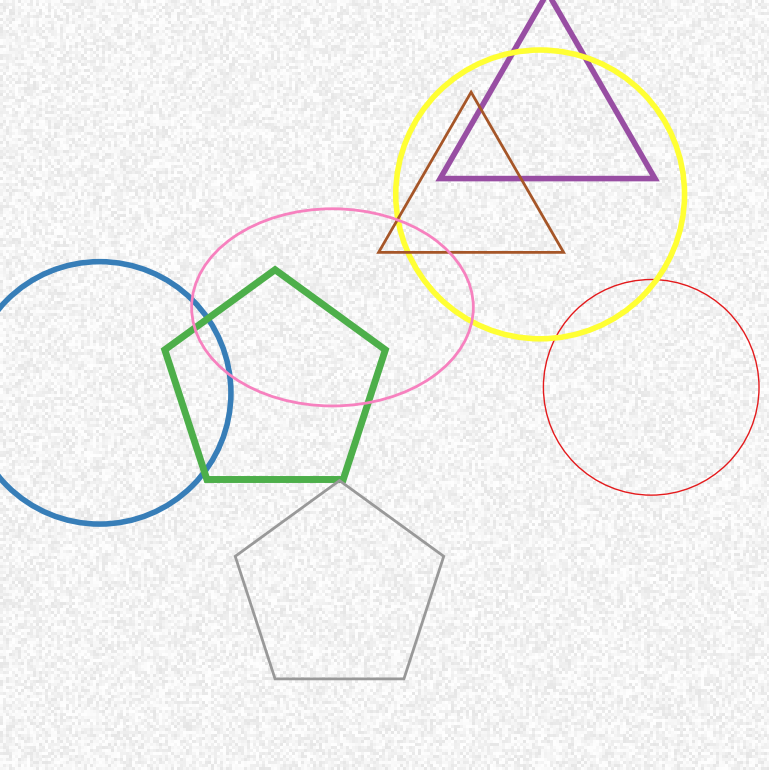[{"shape": "circle", "thickness": 0.5, "radius": 0.7, "center": [0.846, 0.497]}, {"shape": "circle", "thickness": 2, "radius": 0.85, "center": [0.13, 0.49]}, {"shape": "pentagon", "thickness": 2.5, "radius": 0.75, "center": [0.357, 0.499]}, {"shape": "triangle", "thickness": 2, "radius": 0.81, "center": [0.711, 0.849]}, {"shape": "circle", "thickness": 2, "radius": 0.94, "center": [0.701, 0.748]}, {"shape": "triangle", "thickness": 1, "radius": 0.69, "center": [0.612, 0.742]}, {"shape": "oval", "thickness": 1, "radius": 0.91, "center": [0.432, 0.601]}, {"shape": "pentagon", "thickness": 1, "radius": 0.71, "center": [0.441, 0.234]}]